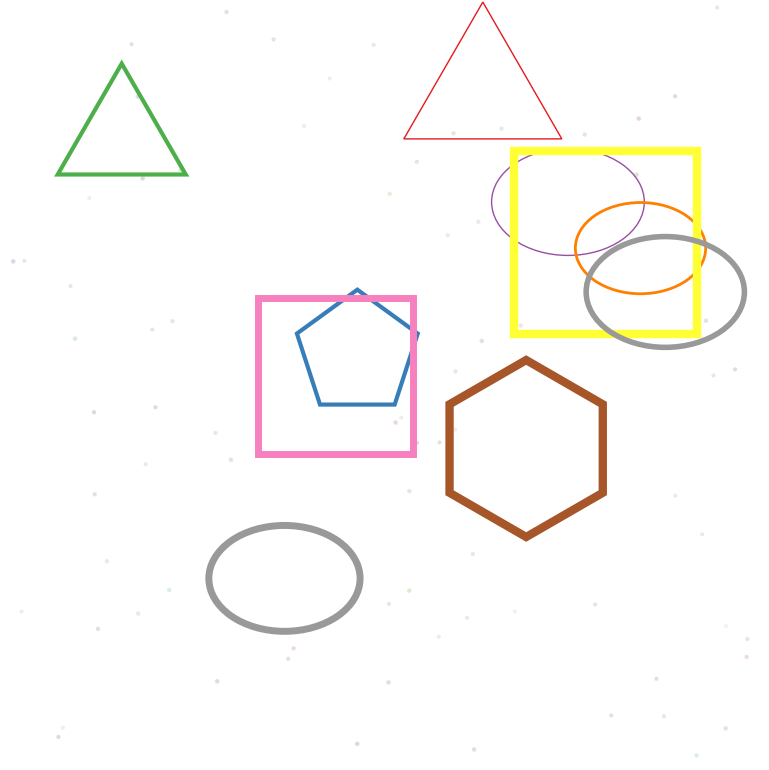[{"shape": "triangle", "thickness": 0.5, "radius": 0.59, "center": [0.627, 0.879]}, {"shape": "pentagon", "thickness": 1.5, "radius": 0.41, "center": [0.464, 0.541]}, {"shape": "triangle", "thickness": 1.5, "radius": 0.48, "center": [0.158, 0.821]}, {"shape": "oval", "thickness": 0.5, "radius": 0.5, "center": [0.738, 0.738]}, {"shape": "oval", "thickness": 1, "radius": 0.42, "center": [0.832, 0.678]}, {"shape": "square", "thickness": 3, "radius": 0.59, "center": [0.786, 0.686]}, {"shape": "hexagon", "thickness": 3, "radius": 0.57, "center": [0.683, 0.417]}, {"shape": "square", "thickness": 2.5, "radius": 0.5, "center": [0.435, 0.512]}, {"shape": "oval", "thickness": 2.5, "radius": 0.49, "center": [0.369, 0.249]}, {"shape": "oval", "thickness": 2, "radius": 0.51, "center": [0.864, 0.621]}]